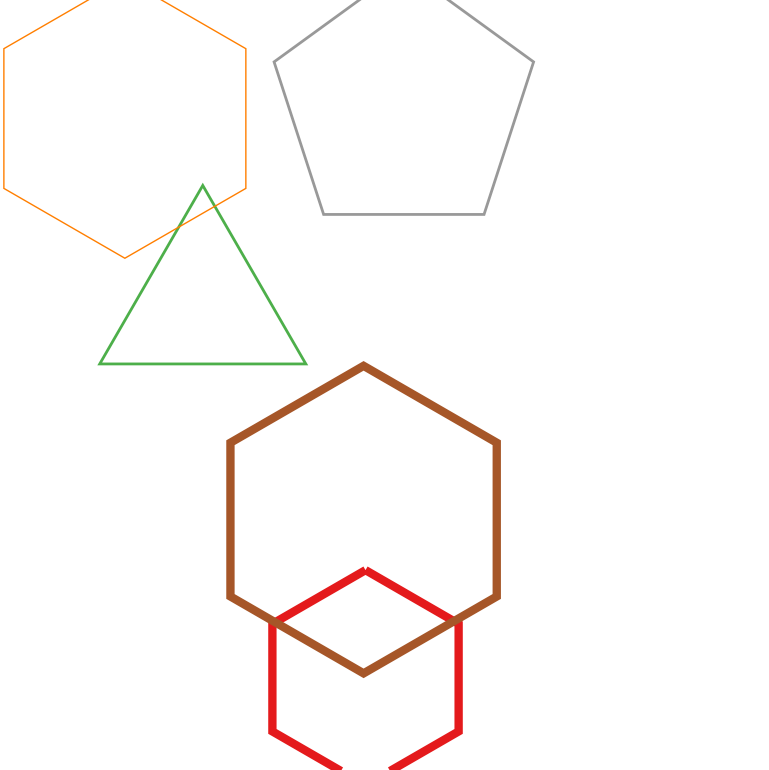[{"shape": "hexagon", "thickness": 3, "radius": 0.7, "center": [0.475, 0.12]}, {"shape": "triangle", "thickness": 1, "radius": 0.77, "center": [0.263, 0.605]}, {"shape": "hexagon", "thickness": 0.5, "radius": 0.91, "center": [0.162, 0.846]}, {"shape": "hexagon", "thickness": 3, "radius": 1.0, "center": [0.472, 0.325]}, {"shape": "pentagon", "thickness": 1, "radius": 0.89, "center": [0.524, 0.865]}]